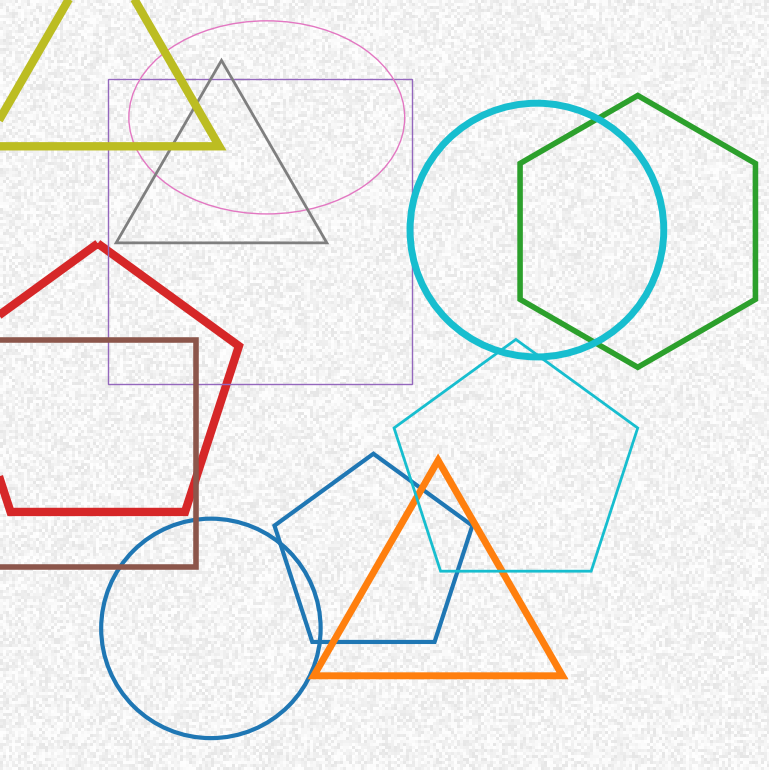[{"shape": "circle", "thickness": 1.5, "radius": 0.71, "center": [0.274, 0.184]}, {"shape": "pentagon", "thickness": 1.5, "radius": 0.68, "center": [0.485, 0.276]}, {"shape": "triangle", "thickness": 2.5, "radius": 0.93, "center": [0.569, 0.216]}, {"shape": "hexagon", "thickness": 2, "radius": 0.88, "center": [0.828, 0.699]}, {"shape": "pentagon", "thickness": 3, "radius": 0.96, "center": [0.127, 0.491]}, {"shape": "square", "thickness": 0.5, "radius": 0.99, "center": [0.337, 0.699]}, {"shape": "square", "thickness": 2, "radius": 0.74, "center": [0.108, 0.411]}, {"shape": "oval", "thickness": 0.5, "radius": 0.9, "center": [0.346, 0.848]}, {"shape": "triangle", "thickness": 1, "radius": 0.79, "center": [0.288, 0.764]}, {"shape": "triangle", "thickness": 3, "radius": 0.88, "center": [0.132, 0.898]}, {"shape": "circle", "thickness": 2.5, "radius": 0.82, "center": [0.697, 0.701]}, {"shape": "pentagon", "thickness": 1, "radius": 0.83, "center": [0.67, 0.393]}]